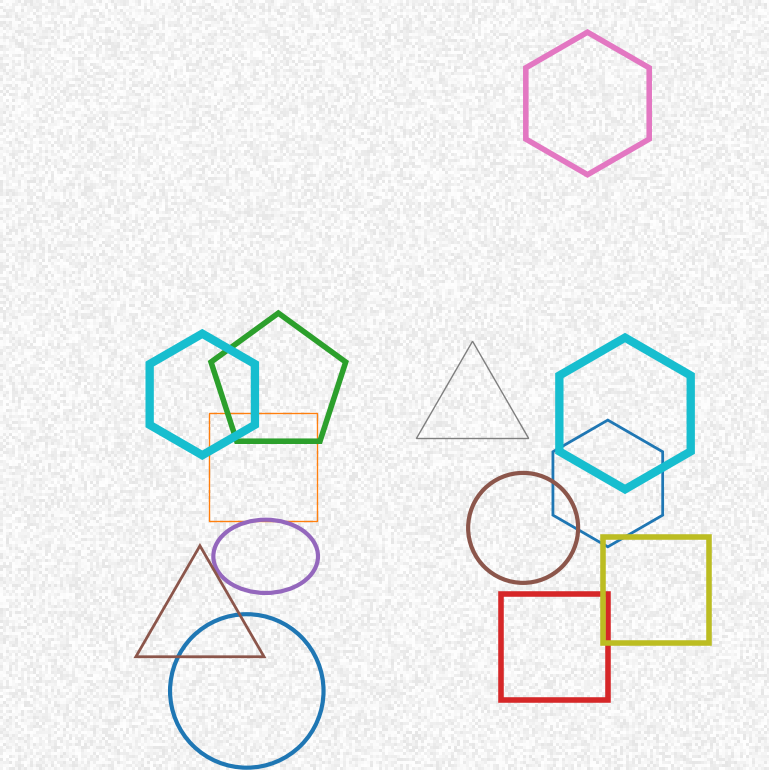[{"shape": "circle", "thickness": 1.5, "radius": 0.5, "center": [0.321, 0.103]}, {"shape": "hexagon", "thickness": 1, "radius": 0.41, "center": [0.789, 0.372]}, {"shape": "square", "thickness": 0.5, "radius": 0.35, "center": [0.342, 0.394]}, {"shape": "pentagon", "thickness": 2, "radius": 0.46, "center": [0.362, 0.501]}, {"shape": "square", "thickness": 2, "radius": 0.35, "center": [0.72, 0.16]}, {"shape": "oval", "thickness": 1.5, "radius": 0.34, "center": [0.345, 0.277]}, {"shape": "triangle", "thickness": 1, "radius": 0.48, "center": [0.26, 0.195]}, {"shape": "circle", "thickness": 1.5, "radius": 0.36, "center": [0.679, 0.314]}, {"shape": "hexagon", "thickness": 2, "radius": 0.46, "center": [0.763, 0.866]}, {"shape": "triangle", "thickness": 0.5, "radius": 0.42, "center": [0.614, 0.473]}, {"shape": "square", "thickness": 2, "radius": 0.34, "center": [0.852, 0.234]}, {"shape": "hexagon", "thickness": 3, "radius": 0.39, "center": [0.263, 0.488]}, {"shape": "hexagon", "thickness": 3, "radius": 0.49, "center": [0.812, 0.463]}]